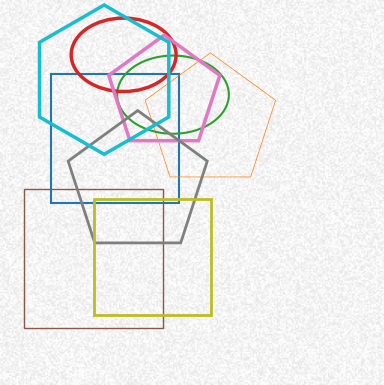[{"shape": "square", "thickness": 1.5, "radius": 0.83, "center": [0.298, 0.64]}, {"shape": "pentagon", "thickness": 0.5, "radius": 0.89, "center": [0.546, 0.685]}, {"shape": "oval", "thickness": 1.5, "radius": 0.73, "center": [0.449, 0.754]}, {"shape": "oval", "thickness": 2.5, "radius": 0.68, "center": [0.321, 0.858]}, {"shape": "square", "thickness": 1, "radius": 0.9, "center": [0.243, 0.328]}, {"shape": "pentagon", "thickness": 2.5, "radius": 0.76, "center": [0.427, 0.757]}, {"shape": "pentagon", "thickness": 2, "radius": 0.95, "center": [0.358, 0.523]}, {"shape": "square", "thickness": 2, "radius": 0.76, "center": [0.397, 0.332]}, {"shape": "hexagon", "thickness": 2.5, "radius": 0.97, "center": [0.271, 0.793]}]